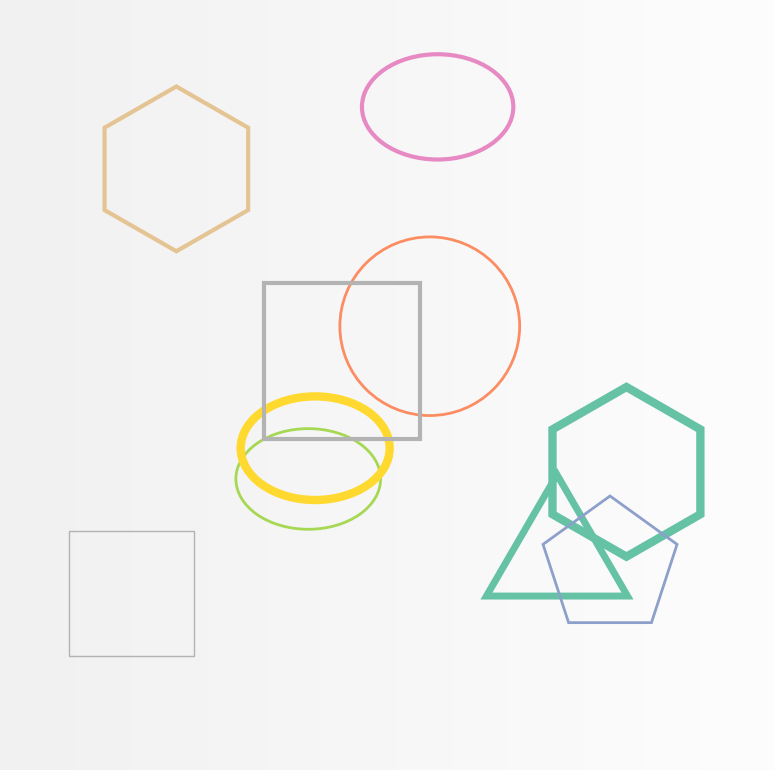[{"shape": "hexagon", "thickness": 3, "radius": 0.55, "center": [0.808, 0.387]}, {"shape": "triangle", "thickness": 2.5, "radius": 0.53, "center": [0.719, 0.278]}, {"shape": "circle", "thickness": 1, "radius": 0.58, "center": [0.555, 0.576]}, {"shape": "pentagon", "thickness": 1, "radius": 0.45, "center": [0.787, 0.265]}, {"shape": "oval", "thickness": 1.5, "radius": 0.49, "center": [0.565, 0.861]}, {"shape": "oval", "thickness": 1, "radius": 0.47, "center": [0.398, 0.378]}, {"shape": "oval", "thickness": 3, "radius": 0.48, "center": [0.407, 0.418]}, {"shape": "hexagon", "thickness": 1.5, "radius": 0.53, "center": [0.228, 0.781]}, {"shape": "square", "thickness": 0.5, "radius": 0.4, "center": [0.17, 0.229]}, {"shape": "square", "thickness": 1.5, "radius": 0.5, "center": [0.441, 0.531]}]